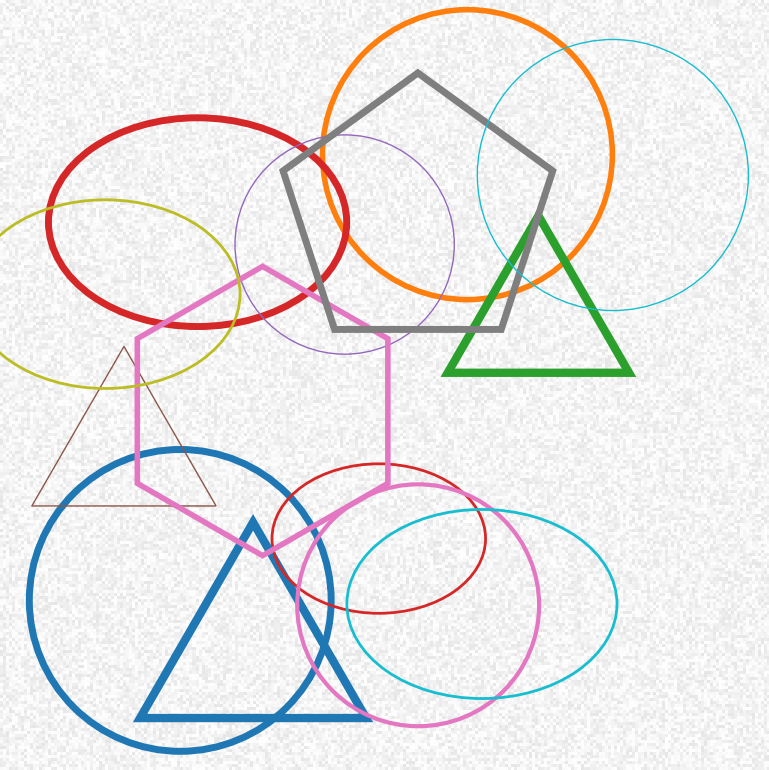[{"shape": "circle", "thickness": 2.5, "radius": 0.98, "center": [0.234, 0.22]}, {"shape": "triangle", "thickness": 3, "radius": 0.85, "center": [0.329, 0.152]}, {"shape": "circle", "thickness": 2, "radius": 0.94, "center": [0.607, 0.799]}, {"shape": "triangle", "thickness": 3, "radius": 0.68, "center": [0.699, 0.584]}, {"shape": "oval", "thickness": 1, "radius": 0.69, "center": [0.492, 0.301]}, {"shape": "oval", "thickness": 2.5, "radius": 0.97, "center": [0.257, 0.711]}, {"shape": "circle", "thickness": 0.5, "radius": 0.71, "center": [0.448, 0.682]}, {"shape": "triangle", "thickness": 0.5, "radius": 0.69, "center": [0.161, 0.412]}, {"shape": "hexagon", "thickness": 2, "radius": 0.94, "center": [0.341, 0.466]}, {"shape": "circle", "thickness": 1.5, "radius": 0.79, "center": [0.543, 0.214]}, {"shape": "pentagon", "thickness": 2.5, "radius": 0.92, "center": [0.543, 0.721]}, {"shape": "oval", "thickness": 1, "radius": 0.88, "center": [0.137, 0.618]}, {"shape": "circle", "thickness": 0.5, "radius": 0.88, "center": [0.796, 0.773]}, {"shape": "oval", "thickness": 1, "radius": 0.88, "center": [0.626, 0.216]}]